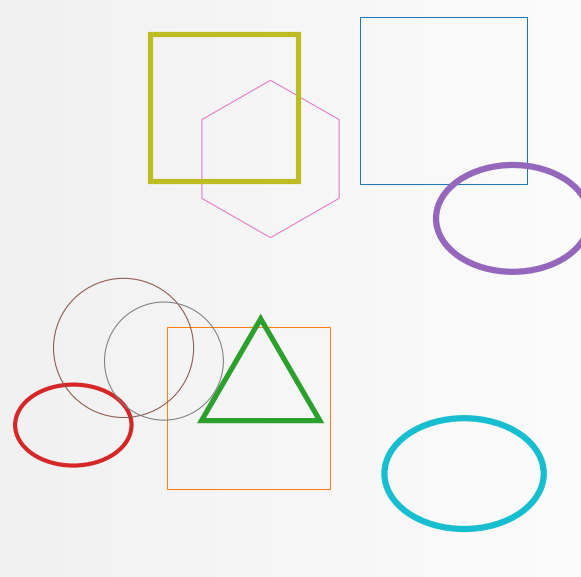[{"shape": "square", "thickness": 0.5, "radius": 0.72, "center": [0.763, 0.825]}, {"shape": "square", "thickness": 0.5, "radius": 0.7, "center": [0.428, 0.292]}, {"shape": "triangle", "thickness": 2.5, "radius": 0.59, "center": [0.448, 0.33]}, {"shape": "oval", "thickness": 2, "radius": 0.5, "center": [0.126, 0.263]}, {"shape": "oval", "thickness": 3, "radius": 0.66, "center": [0.882, 0.621]}, {"shape": "circle", "thickness": 0.5, "radius": 0.6, "center": [0.213, 0.397]}, {"shape": "hexagon", "thickness": 0.5, "radius": 0.68, "center": [0.465, 0.724]}, {"shape": "circle", "thickness": 0.5, "radius": 0.51, "center": [0.282, 0.374]}, {"shape": "square", "thickness": 2.5, "radius": 0.64, "center": [0.385, 0.813]}, {"shape": "oval", "thickness": 3, "radius": 0.69, "center": [0.798, 0.179]}]